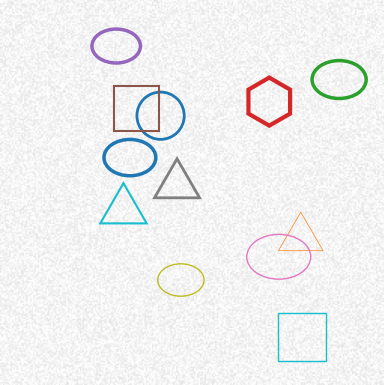[{"shape": "oval", "thickness": 2.5, "radius": 0.34, "center": [0.337, 0.591]}, {"shape": "circle", "thickness": 2, "radius": 0.31, "center": [0.417, 0.699]}, {"shape": "triangle", "thickness": 0.5, "radius": 0.33, "center": [0.781, 0.382]}, {"shape": "oval", "thickness": 2.5, "radius": 0.35, "center": [0.881, 0.793]}, {"shape": "hexagon", "thickness": 3, "radius": 0.31, "center": [0.699, 0.736]}, {"shape": "oval", "thickness": 2.5, "radius": 0.31, "center": [0.302, 0.88]}, {"shape": "square", "thickness": 1.5, "radius": 0.29, "center": [0.355, 0.718]}, {"shape": "oval", "thickness": 1, "radius": 0.42, "center": [0.724, 0.333]}, {"shape": "triangle", "thickness": 2, "radius": 0.34, "center": [0.46, 0.52]}, {"shape": "oval", "thickness": 1, "radius": 0.3, "center": [0.47, 0.273]}, {"shape": "triangle", "thickness": 1.5, "radius": 0.35, "center": [0.321, 0.455]}, {"shape": "square", "thickness": 1, "radius": 0.32, "center": [0.784, 0.124]}]